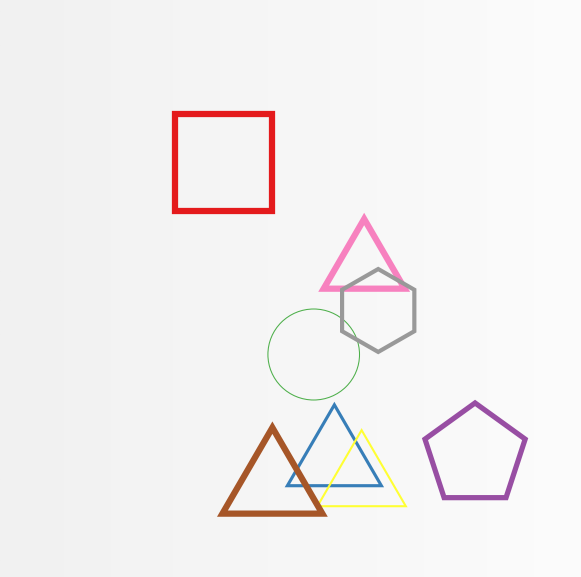[{"shape": "square", "thickness": 3, "radius": 0.42, "center": [0.384, 0.718]}, {"shape": "triangle", "thickness": 1.5, "radius": 0.47, "center": [0.575, 0.205]}, {"shape": "circle", "thickness": 0.5, "radius": 0.39, "center": [0.54, 0.385]}, {"shape": "pentagon", "thickness": 2.5, "radius": 0.45, "center": [0.817, 0.211]}, {"shape": "triangle", "thickness": 1, "radius": 0.44, "center": [0.622, 0.166]}, {"shape": "triangle", "thickness": 3, "radius": 0.5, "center": [0.469, 0.159]}, {"shape": "triangle", "thickness": 3, "radius": 0.4, "center": [0.627, 0.539]}, {"shape": "hexagon", "thickness": 2, "radius": 0.36, "center": [0.651, 0.462]}]